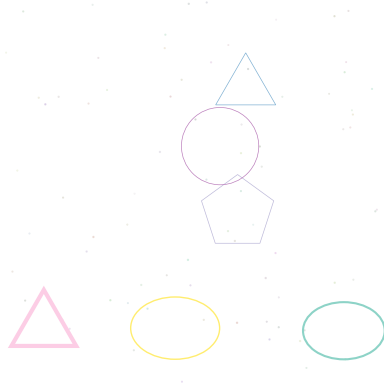[{"shape": "oval", "thickness": 1.5, "radius": 0.53, "center": [0.893, 0.141]}, {"shape": "pentagon", "thickness": 0.5, "radius": 0.49, "center": [0.617, 0.448]}, {"shape": "triangle", "thickness": 0.5, "radius": 0.45, "center": [0.638, 0.773]}, {"shape": "triangle", "thickness": 3, "radius": 0.49, "center": [0.114, 0.15]}, {"shape": "circle", "thickness": 0.5, "radius": 0.5, "center": [0.572, 0.62]}, {"shape": "oval", "thickness": 1, "radius": 0.58, "center": [0.455, 0.148]}]